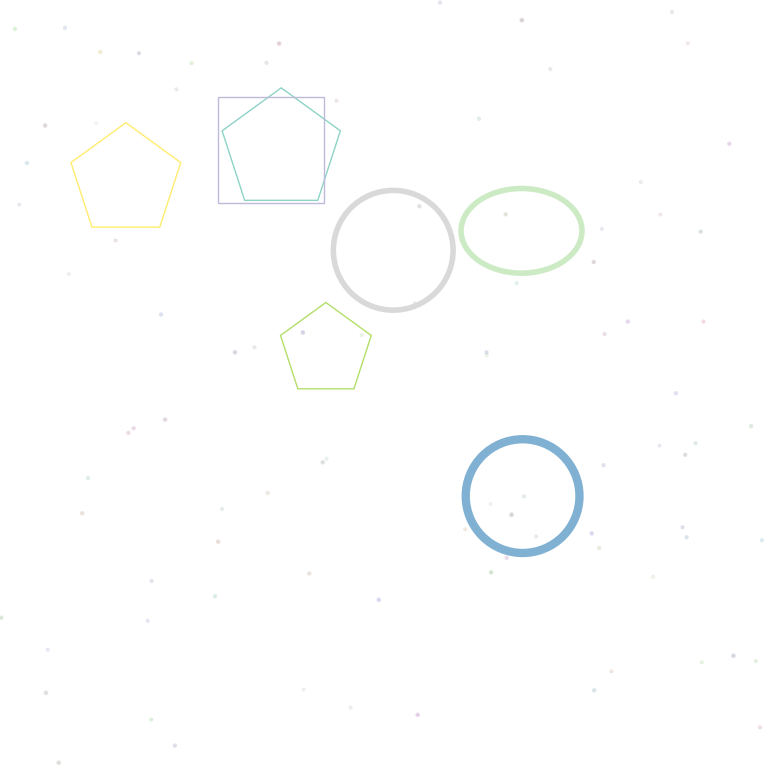[{"shape": "pentagon", "thickness": 0.5, "radius": 0.4, "center": [0.365, 0.805]}, {"shape": "square", "thickness": 0.5, "radius": 0.35, "center": [0.352, 0.806]}, {"shape": "circle", "thickness": 3, "radius": 0.37, "center": [0.679, 0.356]}, {"shape": "pentagon", "thickness": 0.5, "radius": 0.31, "center": [0.423, 0.545]}, {"shape": "circle", "thickness": 2, "radius": 0.39, "center": [0.511, 0.675]}, {"shape": "oval", "thickness": 2, "radius": 0.39, "center": [0.677, 0.7]}, {"shape": "pentagon", "thickness": 0.5, "radius": 0.37, "center": [0.163, 0.766]}]